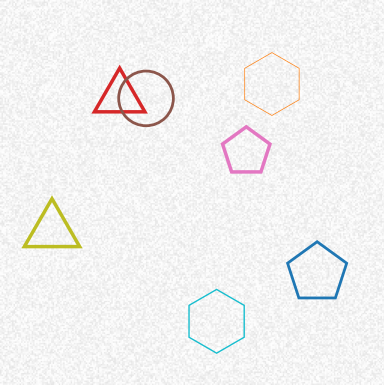[{"shape": "pentagon", "thickness": 2, "radius": 0.4, "center": [0.824, 0.291]}, {"shape": "hexagon", "thickness": 0.5, "radius": 0.41, "center": [0.706, 0.782]}, {"shape": "triangle", "thickness": 2.5, "radius": 0.38, "center": [0.311, 0.747]}, {"shape": "circle", "thickness": 2, "radius": 0.36, "center": [0.379, 0.744]}, {"shape": "pentagon", "thickness": 2.5, "radius": 0.32, "center": [0.64, 0.606]}, {"shape": "triangle", "thickness": 2.5, "radius": 0.41, "center": [0.135, 0.401]}, {"shape": "hexagon", "thickness": 1, "radius": 0.41, "center": [0.563, 0.165]}]